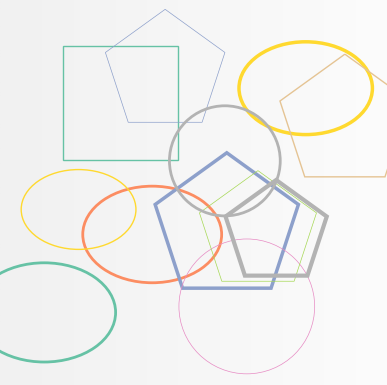[{"shape": "oval", "thickness": 2, "radius": 0.92, "center": [0.114, 0.189]}, {"shape": "square", "thickness": 1, "radius": 0.74, "center": [0.311, 0.733]}, {"shape": "oval", "thickness": 2, "radius": 0.9, "center": [0.393, 0.391]}, {"shape": "pentagon", "thickness": 0.5, "radius": 0.81, "center": [0.426, 0.814]}, {"shape": "pentagon", "thickness": 2.5, "radius": 0.97, "center": [0.585, 0.409]}, {"shape": "circle", "thickness": 0.5, "radius": 0.88, "center": [0.637, 0.204]}, {"shape": "pentagon", "thickness": 0.5, "radius": 0.79, "center": [0.666, 0.398]}, {"shape": "oval", "thickness": 2.5, "radius": 0.86, "center": [0.789, 0.771]}, {"shape": "oval", "thickness": 1, "radius": 0.74, "center": [0.203, 0.456]}, {"shape": "pentagon", "thickness": 1, "radius": 0.88, "center": [0.89, 0.683]}, {"shape": "pentagon", "thickness": 3, "radius": 0.69, "center": [0.713, 0.395]}, {"shape": "circle", "thickness": 2, "radius": 0.71, "center": [0.58, 0.582]}]